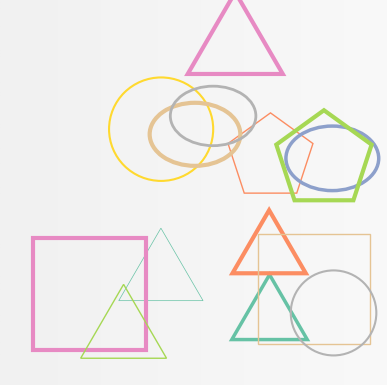[{"shape": "triangle", "thickness": 2.5, "radius": 0.56, "center": [0.696, 0.174]}, {"shape": "triangle", "thickness": 0.5, "radius": 0.63, "center": [0.415, 0.282]}, {"shape": "pentagon", "thickness": 1, "radius": 0.58, "center": [0.698, 0.592]}, {"shape": "triangle", "thickness": 3, "radius": 0.55, "center": [0.695, 0.345]}, {"shape": "oval", "thickness": 2.5, "radius": 0.6, "center": [0.858, 0.589]}, {"shape": "triangle", "thickness": 3, "radius": 0.71, "center": [0.607, 0.879]}, {"shape": "square", "thickness": 3, "radius": 0.73, "center": [0.232, 0.237]}, {"shape": "pentagon", "thickness": 3, "radius": 0.65, "center": [0.836, 0.584]}, {"shape": "triangle", "thickness": 1, "radius": 0.64, "center": [0.319, 0.133]}, {"shape": "circle", "thickness": 1.5, "radius": 0.67, "center": [0.416, 0.664]}, {"shape": "square", "thickness": 1, "radius": 0.72, "center": [0.81, 0.249]}, {"shape": "oval", "thickness": 3, "radius": 0.58, "center": [0.503, 0.651]}, {"shape": "circle", "thickness": 1.5, "radius": 0.55, "center": [0.861, 0.187]}, {"shape": "oval", "thickness": 2, "radius": 0.55, "center": [0.55, 0.699]}]